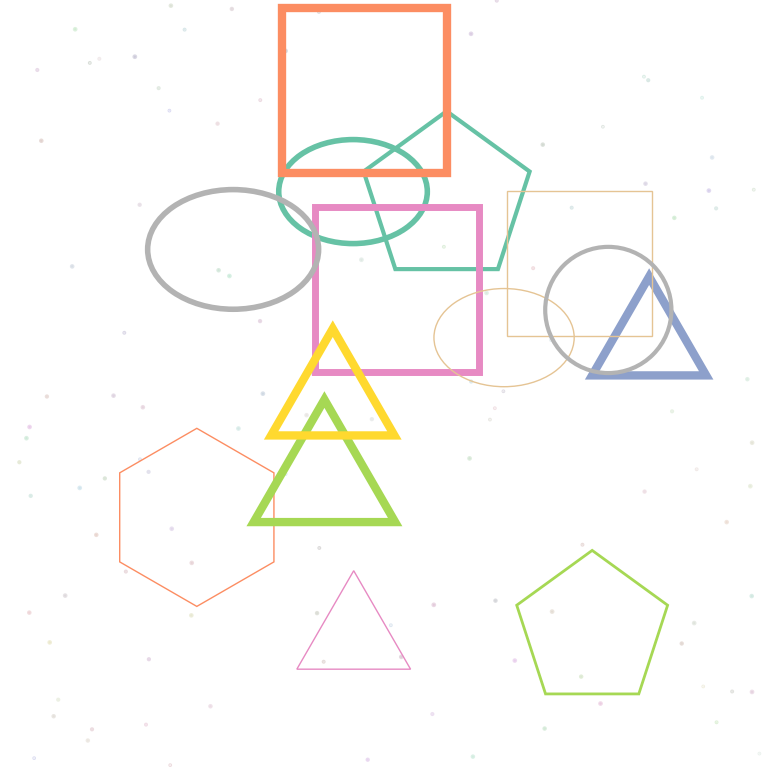[{"shape": "pentagon", "thickness": 1.5, "radius": 0.57, "center": [0.58, 0.742]}, {"shape": "oval", "thickness": 2, "radius": 0.48, "center": [0.458, 0.751]}, {"shape": "square", "thickness": 3, "radius": 0.53, "center": [0.473, 0.882]}, {"shape": "hexagon", "thickness": 0.5, "radius": 0.58, "center": [0.256, 0.328]}, {"shape": "triangle", "thickness": 3, "radius": 0.43, "center": [0.843, 0.555]}, {"shape": "triangle", "thickness": 0.5, "radius": 0.43, "center": [0.459, 0.174]}, {"shape": "square", "thickness": 2.5, "radius": 0.53, "center": [0.516, 0.624]}, {"shape": "pentagon", "thickness": 1, "radius": 0.52, "center": [0.769, 0.182]}, {"shape": "triangle", "thickness": 3, "radius": 0.53, "center": [0.421, 0.375]}, {"shape": "triangle", "thickness": 3, "radius": 0.46, "center": [0.432, 0.481]}, {"shape": "square", "thickness": 0.5, "radius": 0.47, "center": [0.753, 0.657]}, {"shape": "oval", "thickness": 0.5, "radius": 0.46, "center": [0.655, 0.562]}, {"shape": "circle", "thickness": 1.5, "radius": 0.41, "center": [0.79, 0.597]}, {"shape": "oval", "thickness": 2, "radius": 0.56, "center": [0.303, 0.676]}]